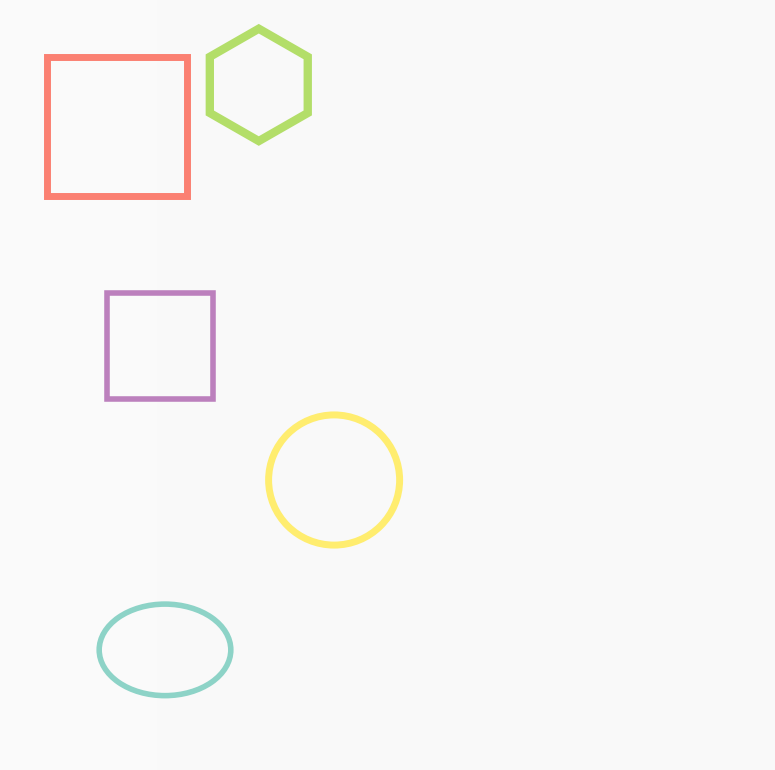[{"shape": "oval", "thickness": 2, "radius": 0.42, "center": [0.213, 0.156]}, {"shape": "square", "thickness": 2.5, "radius": 0.45, "center": [0.151, 0.836]}, {"shape": "hexagon", "thickness": 3, "radius": 0.36, "center": [0.334, 0.89]}, {"shape": "square", "thickness": 2, "radius": 0.34, "center": [0.206, 0.551]}, {"shape": "circle", "thickness": 2.5, "radius": 0.42, "center": [0.431, 0.377]}]